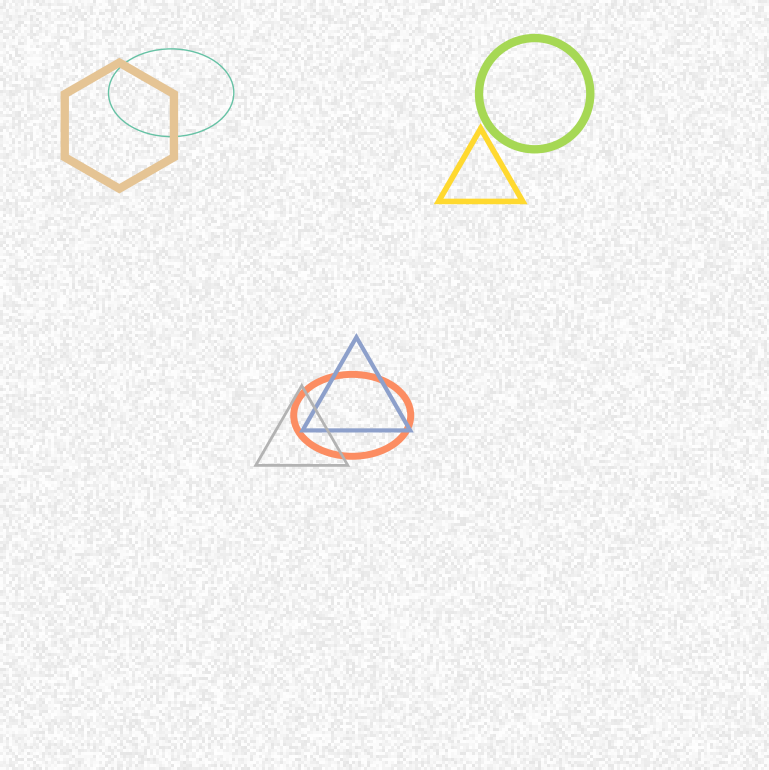[{"shape": "oval", "thickness": 0.5, "radius": 0.41, "center": [0.222, 0.88]}, {"shape": "oval", "thickness": 2.5, "radius": 0.38, "center": [0.457, 0.461]}, {"shape": "triangle", "thickness": 1.5, "radius": 0.4, "center": [0.463, 0.481]}, {"shape": "circle", "thickness": 3, "radius": 0.36, "center": [0.694, 0.878]}, {"shape": "triangle", "thickness": 2, "radius": 0.32, "center": [0.624, 0.77]}, {"shape": "hexagon", "thickness": 3, "radius": 0.41, "center": [0.155, 0.837]}, {"shape": "triangle", "thickness": 1, "radius": 0.35, "center": [0.392, 0.43]}]